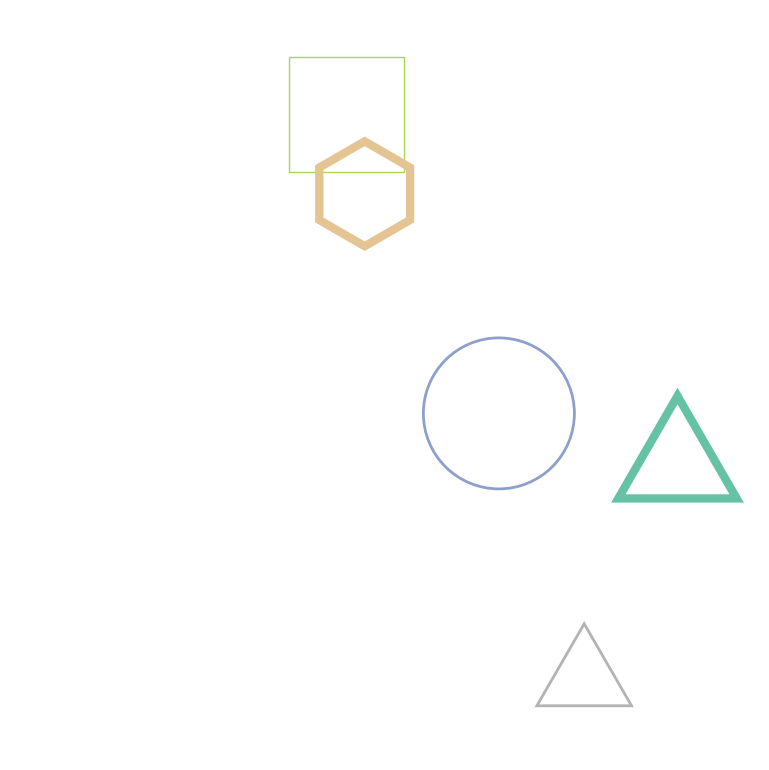[{"shape": "triangle", "thickness": 3, "radius": 0.44, "center": [0.88, 0.397]}, {"shape": "circle", "thickness": 1, "radius": 0.49, "center": [0.648, 0.463]}, {"shape": "square", "thickness": 0.5, "radius": 0.37, "center": [0.45, 0.851]}, {"shape": "hexagon", "thickness": 3, "radius": 0.34, "center": [0.474, 0.748]}, {"shape": "triangle", "thickness": 1, "radius": 0.36, "center": [0.759, 0.119]}]